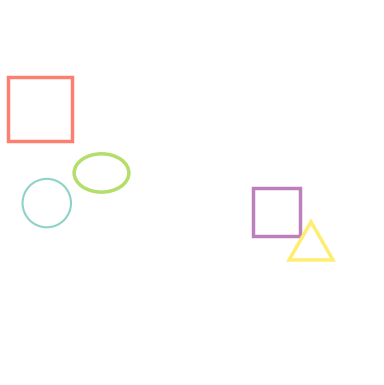[{"shape": "circle", "thickness": 1.5, "radius": 0.31, "center": [0.121, 0.473]}, {"shape": "square", "thickness": 2.5, "radius": 0.41, "center": [0.104, 0.717]}, {"shape": "oval", "thickness": 2.5, "radius": 0.36, "center": [0.264, 0.551]}, {"shape": "square", "thickness": 2.5, "radius": 0.31, "center": [0.718, 0.449]}, {"shape": "triangle", "thickness": 2.5, "radius": 0.33, "center": [0.808, 0.358]}]